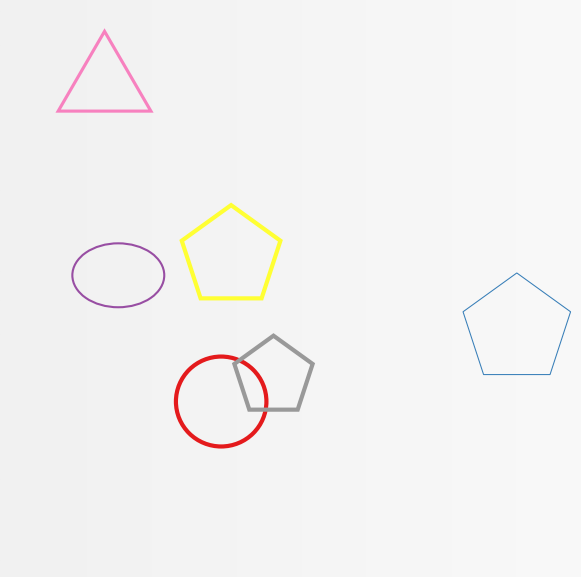[{"shape": "circle", "thickness": 2, "radius": 0.39, "center": [0.381, 0.304]}, {"shape": "pentagon", "thickness": 0.5, "radius": 0.49, "center": [0.889, 0.429]}, {"shape": "oval", "thickness": 1, "radius": 0.4, "center": [0.204, 0.522]}, {"shape": "pentagon", "thickness": 2, "radius": 0.45, "center": [0.398, 0.555]}, {"shape": "triangle", "thickness": 1.5, "radius": 0.46, "center": [0.18, 0.853]}, {"shape": "pentagon", "thickness": 2, "radius": 0.35, "center": [0.471, 0.347]}]